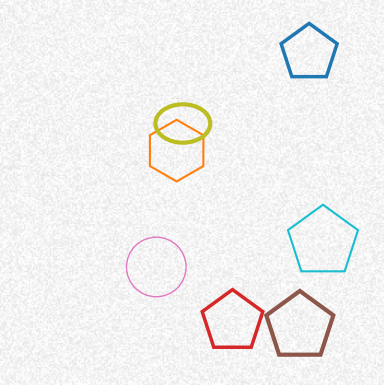[{"shape": "pentagon", "thickness": 2.5, "radius": 0.38, "center": [0.803, 0.863]}, {"shape": "hexagon", "thickness": 1.5, "radius": 0.4, "center": [0.459, 0.609]}, {"shape": "pentagon", "thickness": 2.5, "radius": 0.41, "center": [0.604, 0.165]}, {"shape": "pentagon", "thickness": 3, "radius": 0.46, "center": [0.779, 0.153]}, {"shape": "circle", "thickness": 1, "radius": 0.39, "center": [0.406, 0.307]}, {"shape": "oval", "thickness": 3, "radius": 0.36, "center": [0.475, 0.679]}, {"shape": "pentagon", "thickness": 1.5, "radius": 0.48, "center": [0.839, 0.373]}]